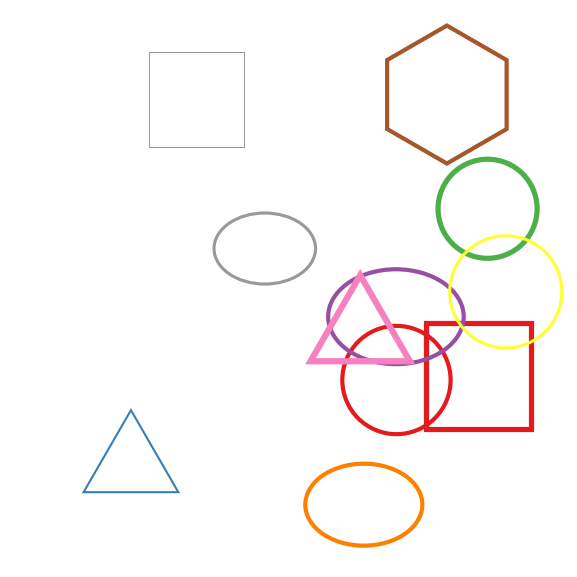[{"shape": "square", "thickness": 2.5, "radius": 0.46, "center": [0.828, 0.348]}, {"shape": "circle", "thickness": 2, "radius": 0.47, "center": [0.687, 0.341]}, {"shape": "triangle", "thickness": 1, "radius": 0.47, "center": [0.227, 0.194]}, {"shape": "circle", "thickness": 2.5, "radius": 0.43, "center": [0.844, 0.638]}, {"shape": "oval", "thickness": 2, "radius": 0.59, "center": [0.686, 0.451]}, {"shape": "oval", "thickness": 2, "radius": 0.51, "center": [0.63, 0.125]}, {"shape": "circle", "thickness": 1.5, "radius": 0.49, "center": [0.876, 0.494]}, {"shape": "hexagon", "thickness": 2, "radius": 0.6, "center": [0.774, 0.835]}, {"shape": "triangle", "thickness": 3, "radius": 0.5, "center": [0.624, 0.423]}, {"shape": "oval", "thickness": 1.5, "radius": 0.44, "center": [0.458, 0.569]}, {"shape": "square", "thickness": 0.5, "radius": 0.41, "center": [0.341, 0.827]}]